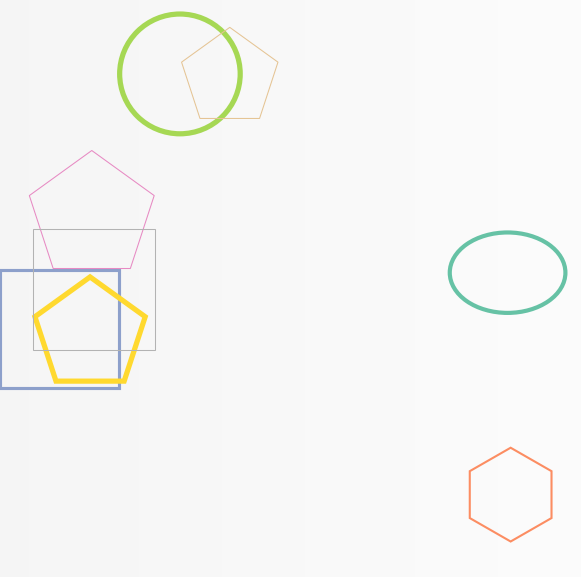[{"shape": "oval", "thickness": 2, "radius": 0.5, "center": [0.873, 0.527]}, {"shape": "hexagon", "thickness": 1, "radius": 0.41, "center": [0.879, 0.143]}, {"shape": "square", "thickness": 1.5, "radius": 0.51, "center": [0.102, 0.43]}, {"shape": "pentagon", "thickness": 0.5, "radius": 0.56, "center": [0.158, 0.626]}, {"shape": "circle", "thickness": 2.5, "radius": 0.52, "center": [0.31, 0.871]}, {"shape": "pentagon", "thickness": 2.5, "radius": 0.5, "center": [0.155, 0.42]}, {"shape": "pentagon", "thickness": 0.5, "radius": 0.44, "center": [0.395, 0.865]}, {"shape": "square", "thickness": 0.5, "radius": 0.52, "center": [0.162, 0.498]}]